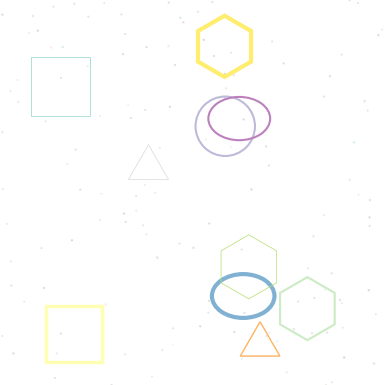[{"shape": "square", "thickness": 0.5, "radius": 0.38, "center": [0.156, 0.776]}, {"shape": "square", "thickness": 2.5, "radius": 0.36, "center": [0.192, 0.133]}, {"shape": "circle", "thickness": 1.5, "radius": 0.39, "center": [0.585, 0.672]}, {"shape": "oval", "thickness": 3, "radius": 0.41, "center": [0.632, 0.231]}, {"shape": "triangle", "thickness": 1, "radius": 0.3, "center": [0.676, 0.105]}, {"shape": "hexagon", "thickness": 0.5, "radius": 0.42, "center": [0.646, 0.307]}, {"shape": "triangle", "thickness": 0.5, "radius": 0.3, "center": [0.386, 0.564]}, {"shape": "oval", "thickness": 1.5, "radius": 0.4, "center": [0.621, 0.692]}, {"shape": "hexagon", "thickness": 1.5, "radius": 0.41, "center": [0.798, 0.198]}, {"shape": "hexagon", "thickness": 3, "radius": 0.4, "center": [0.583, 0.88]}]